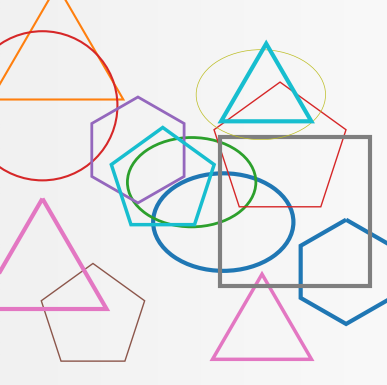[{"shape": "oval", "thickness": 3, "radius": 0.9, "center": [0.576, 0.423]}, {"shape": "hexagon", "thickness": 3, "radius": 0.68, "center": [0.893, 0.294]}, {"shape": "triangle", "thickness": 1.5, "radius": 0.99, "center": [0.147, 0.84]}, {"shape": "oval", "thickness": 2, "radius": 0.83, "center": [0.495, 0.527]}, {"shape": "pentagon", "thickness": 1, "radius": 0.9, "center": [0.723, 0.608]}, {"shape": "circle", "thickness": 1.5, "radius": 0.97, "center": [0.109, 0.725]}, {"shape": "hexagon", "thickness": 2, "radius": 0.69, "center": [0.356, 0.61]}, {"shape": "pentagon", "thickness": 1, "radius": 0.7, "center": [0.24, 0.175]}, {"shape": "triangle", "thickness": 2.5, "radius": 0.74, "center": [0.676, 0.14]}, {"shape": "triangle", "thickness": 3, "radius": 0.96, "center": [0.11, 0.293]}, {"shape": "square", "thickness": 3, "radius": 0.97, "center": [0.761, 0.45]}, {"shape": "oval", "thickness": 0.5, "radius": 0.83, "center": [0.673, 0.754]}, {"shape": "pentagon", "thickness": 2.5, "radius": 0.7, "center": [0.42, 0.529]}, {"shape": "triangle", "thickness": 3, "radius": 0.67, "center": [0.687, 0.752]}]